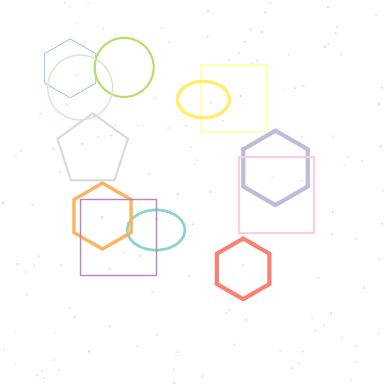[{"shape": "oval", "thickness": 2, "radius": 0.37, "center": [0.405, 0.403]}, {"shape": "square", "thickness": 1.5, "radius": 0.43, "center": [0.608, 0.744]}, {"shape": "hexagon", "thickness": 3, "radius": 0.48, "center": [0.716, 0.564]}, {"shape": "hexagon", "thickness": 3, "radius": 0.39, "center": [0.632, 0.302]}, {"shape": "hexagon", "thickness": 0.5, "radius": 0.38, "center": [0.182, 0.822]}, {"shape": "hexagon", "thickness": 2.5, "radius": 0.43, "center": [0.266, 0.439]}, {"shape": "circle", "thickness": 1.5, "radius": 0.38, "center": [0.322, 0.825]}, {"shape": "square", "thickness": 1.5, "radius": 0.49, "center": [0.718, 0.493]}, {"shape": "pentagon", "thickness": 1.5, "radius": 0.48, "center": [0.241, 0.61]}, {"shape": "square", "thickness": 1, "radius": 0.49, "center": [0.306, 0.384]}, {"shape": "circle", "thickness": 1, "radius": 0.42, "center": [0.208, 0.773]}, {"shape": "oval", "thickness": 2.5, "radius": 0.34, "center": [0.528, 0.741]}]